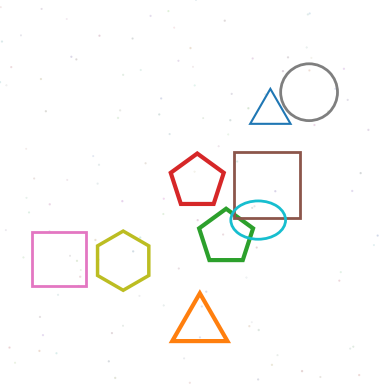[{"shape": "triangle", "thickness": 1.5, "radius": 0.3, "center": [0.702, 0.709]}, {"shape": "triangle", "thickness": 3, "radius": 0.41, "center": [0.519, 0.155]}, {"shape": "pentagon", "thickness": 3, "radius": 0.37, "center": [0.587, 0.384]}, {"shape": "pentagon", "thickness": 3, "radius": 0.36, "center": [0.512, 0.529]}, {"shape": "square", "thickness": 2, "radius": 0.43, "center": [0.693, 0.52]}, {"shape": "square", "thickness": 2, "radius": 0.35, "center": [0.153, 0.327]}, {"shape": "circle", "thickness": 2, "radius": 0.37, "center": [0.803, 0.761]}, {"shape": "hexagon", "thickness": 2.5, "radius": 0.38, "center": [0.32, 0.323]}, {"shape": "oval", "thickness": 2, "radius": 0.36, "center": [0.671, 0.428]}]